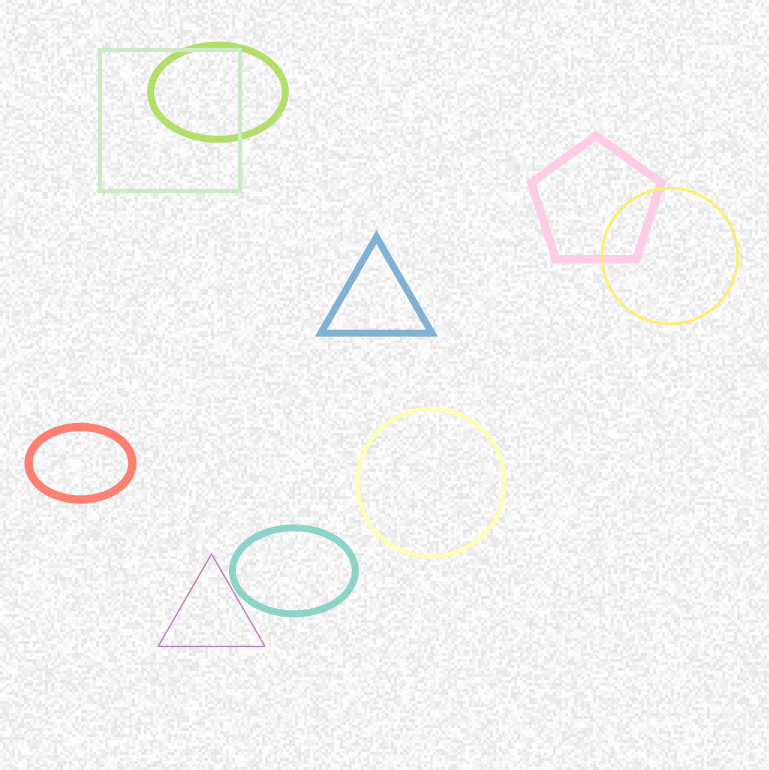[{"shape": "oval", "thickness": 2.5, "radius": 0.4, "center": [0.382, 0.259]}, {"shape": "circle", "thickness": 1.5, "radius": 0.48, "center": [0.56, 0.373]}, {"shape": "oval", "thickness": 3, "radius": 0.34, "center": [0.105, 0.398]}, {"shape": "triangle", "thickness": 2.5, "radius": 0.42, "center": [0.489, 0.609]}, {"shape": "oval", "thickness": 2.5, "radius": 0.44, "center": [0.283, 0.88]}, {"shape": "pentagon", "thickness": 3, "radius": 0.44, "center": [0.774, 0.735]}, {"shape": "triangle", "thickness": 0.5, "radius": 0.4, "center": [0.275, 0.201]}, {"shape": "square", "thickness": 1.5, "radius": 0.46, "center": [0.221, 0.843]}, {"shape": "circle", "thickness": 1, "radius": 0.44, "center": [0.87, 0.667]}]